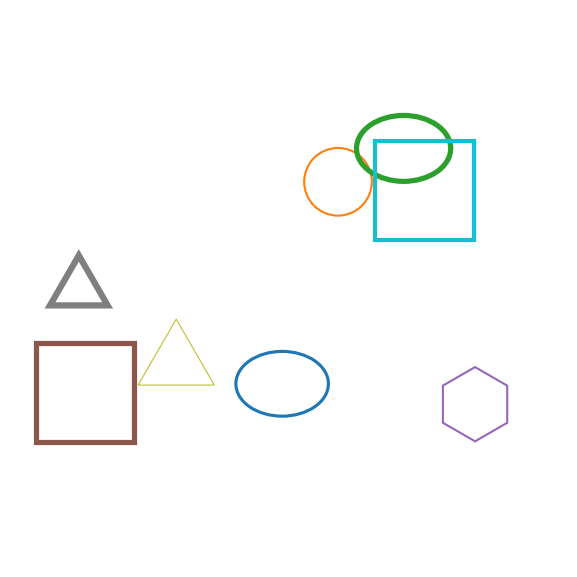[{"shape": "oval", "thickness": 1.5, "radius": 0.4, "center": [0.489, 0.335]}, {"shape": "circle", "thickness": 1, "radius": 0.29, "center": [0.585, 0.684]}, {"shape": "oval", "thickness": 2.5, "radius": 0.41, "center": [0.699, 0.742]}, {"shape": "hexagon", "thickness": 1, "radius": 0.32, "center": [0.823, 0.299]}, {"shape": "square", "thickness": 2.5, "radius": 0.43, "center": [0.147, 0.319]}, {"shape": "triangle", "thickness": 3, "radius": 0.29, "center": [0.136, 0.499]}, {"shape": "triangle", "thickness": 0.5, "radius": 0.38, "center": [0.305, 0.37]}, {"shape": "square", "thickness": 2, "radius": 0.43, "center": [0.736, 0.67]}]